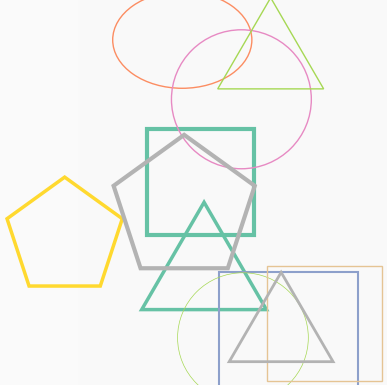[{"shape": "triangle", "thickness": 2.5, "radius": 0.93, "center": [0.527, 0.289]}, {"shape": "square", "thickness": 3, "radius": 0.69, "center": [0.517, 0.528]}, {"shape": "oval", "thickness": 1, "radius": 0.9, "center": [0.47, 0.896]}, {"shape": "square", "thickness": 1.5, "radius": 0.9, "center": [0.745, 0.113]}, {"shape": "circle", "thickness": 1, "radius": 0.9, "center": [0.623, 0.742]}, {"shape": "triangle", "thickness": 1, "radius": 0.79, "center": [0.699, 0.848]}, {"shape": "circle", "thickness": 0.5, "radius": 0.84, "center": [0.627, 0.123]}, {"shape": "pentagon", "thickness": 2.5, "radius": 0.78, "center": [0.167, 0.384]}, {"shape": "square", "thickness": 1, "radius": 0.75, "center": [0.837, 0.161]}, {"shape": "pentagon", "thickness": 3, "radius": 0.96, "center": [0.475, 0.458]}, {"shape": "triangle", "thickness": 2, "radius": 0.77, "center": [0.726, 0.138]}]